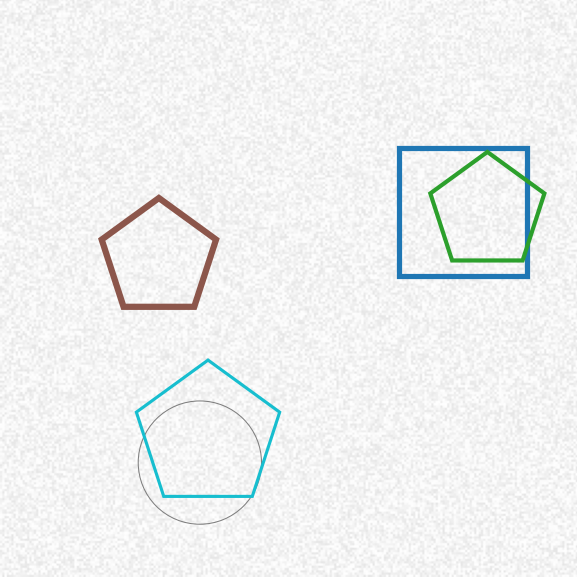[{"shape": "square", "thickness": 2.5, "radius": 0.55, "center": [0.802, 0.632]}, {"shape": "pentagon", "thickness": 2, "radius": 0.52, "center": [0.844, 0.632]}, {"shape": "pentagon", "thickness": 3, "radius": 0.52, "center": [0.275, 0.552]}, {"shape": "circle", "thickness": 0.5, "radius": 0.53, "center": [0.346, 0.198]}, {"shape": "pentagon", "thickness": 1.5, "radius": 0.65, "center": [0.36, 0.245]}]